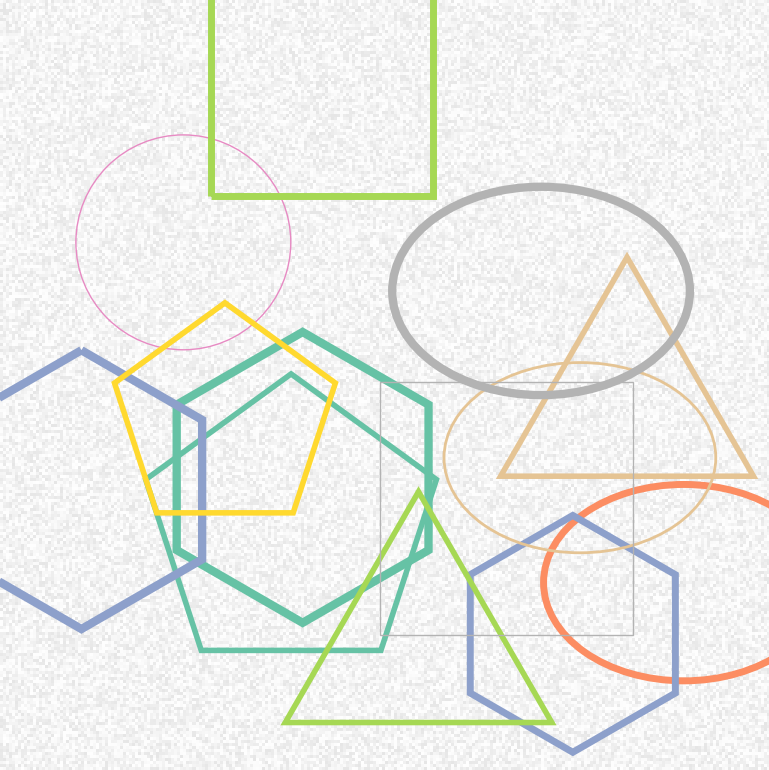[{"shape": "pentagon", "thickness": 2, "radius": 0.99, "center": [0.378, 0.316]}, {"shape": "hexagon", "thickness": 3, "radius": 0.94, "center": [0.393, 0.38]}, {"shape": "oval", "thickness": 2.5, "radius": 0.91, "center": [0.888, 0.243]}, {"shape": "hexagon", "thickness": 2.5, "radius": 0.77, "center": [0.744, 0.177]}, {"shape": "hexagon", "thickness": 3, "radius": 0.91, "center": [0.106, 0.364]}, {"shape": "circle", "thickness": 0.5, "radius": 0.7, "center": [0.238, 0.685]}, {"shape": "square", "thickness": 2.5, "radius": 0.72, "center": [0.418, 0.89]}, {"shape": "triangle", "thickness": 2, "radius": 1.0, "center": [0.544, 0.162]}, {"shape": "pentagon", "thickness": 2, "radius": 0.75, "center": [0.292, 0.456]}, {"shape": "oval", "thickness": 1, "radius": 0.88, "center": [0.753, 0.406]}, {"shape": "triangle", "thickness": 2, "radius": 0.95, "center": [0.814, 0.476]}, {"shape": "oval", "thickness": 3, "radius": 0.97, "center": [0.703, 0.622]}, {"shape": "square", "thickness": 0.5, "radius": 0.82, "center": [0.657, 0.339]}]